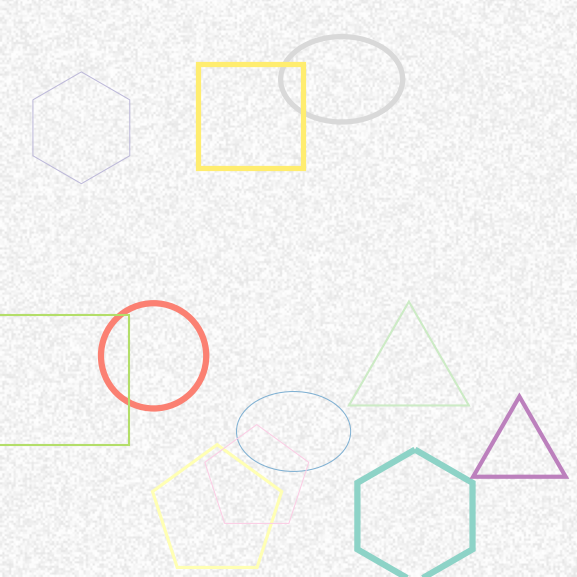[{"shape": "hexagon", "thickness": 3, "radius": 0.58, "center": [0.719, 0.106]}, {"shape": "pentagon", "thickness": 1.5, "radius": 0.59, "center": [0.376, 0.112]}, {"shape": "hexagon", "thickness": 0.5, "radius": 0.48, "center": [0.141, 0.778]}, {"shape": "circle", "thickness": 3, "radius": 0.46, "center": [0.266, 0.383]}, {"shape": "oval", "thickness": 0.5, "radius": 0.49, "center": [0.508, 0.252]}, {"shape": "square", "thickness": 1, "radius": 0.57, "center": [0.11, 0.341]}, {"shape": "pentagon", "thickness": 0.5, "radius": 0.47, "center": [0.445, 0.169]}, {"shape": "oval", "thickness": 2.5, "radius": 0.53, "center": [0.592, 0.862]}, {"shape": "triangle", "thickness": 2, "radius": 0.46, "center": [0.899, 0.22]}, {"shape": "triangle", "thickness": 1, "radius": 0.6, "center": [0.708, 0.357]}, {"shape": "square", "thickness": 2.5, "radius": 0.45, "center": [0.434, 0.799]}]